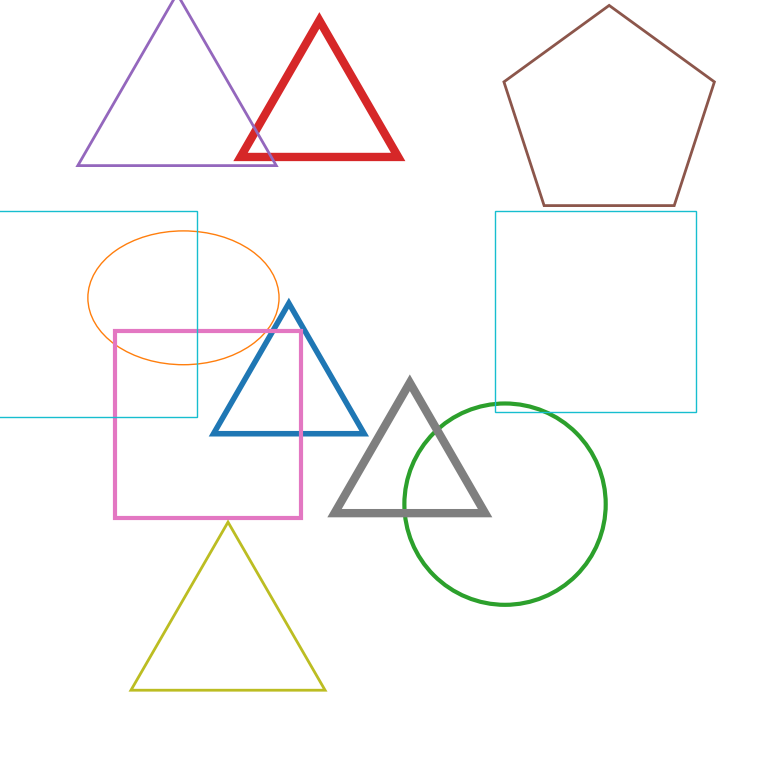[{"shape": "triangle", "thickness": 2, "radius": 0.56, "center": [0.375, 0.493]}, {"shape": "oval", "thickness": 0.5, "radius": 0.62, "center": [0.238, 0.613]}, {"shape": "circle", "thickness": 1.5, "radius": 0.65, "center": [0.656, 0.345]}, {"shape": "triangle", "thickness": 3, "radius": 0.59, "center": [0.415, 0.855]}, {"shape": "triangle", "thickness": 1, "radius": 0.74, "center": [0.23, 0.859]}, {"shape": "pentagon", "thickness": 1, "radius": 0.72, "center": [0.791, 0.849]}, {"shape": "square", "thickness": 1.5, "radius": 0.61, "center": [0.27, 0.449]}, {"shape": "triangle", "thickness": 3, "radius": 0.56, "center": [0.532, 0.39]}, {"shape": "triangle", "thickness": 1, "radius": 0.73, "center": [0.296, 0.176]}, {"shape": "square", "thickness": 0.5, "radius": 0.67, "center": [0.122, 0.592]}, {"shape": "square", "thickness": 0.5, "radius": 0.65, "center": [0.773, 0.596]}]